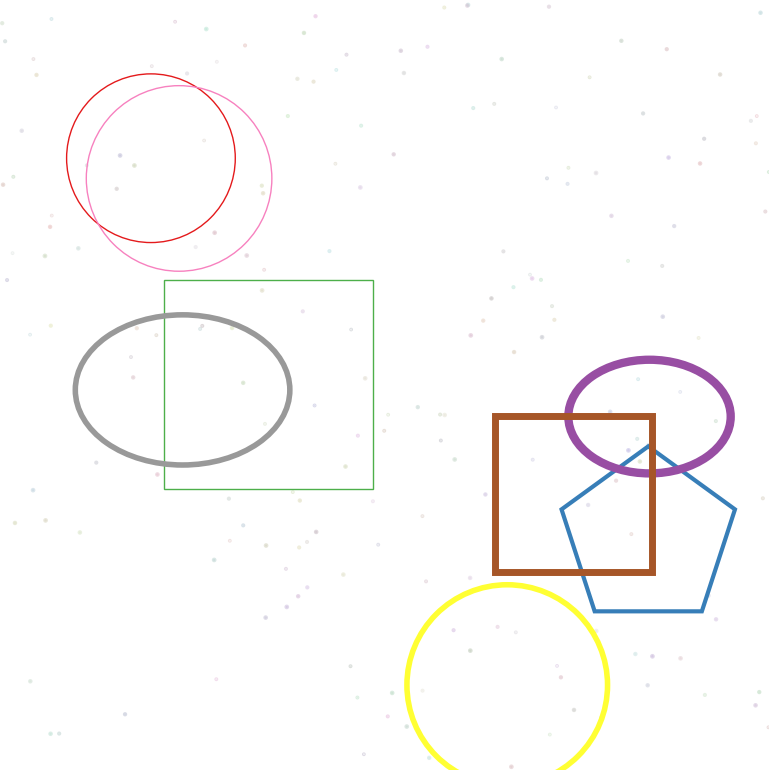[{"shape": "circle", "thickness": 0.5, "radius": 0.55, "center": [0.196, 0.795]}, {"shape": "pentagon", "thickness": 1.5, "radius": 0.59, "center": [0.842, 0.302]}, {"shape": "square", "thickness": 0.5, "radius": 0.68, "center": [0.349, 0.501]}, {"shape": "oval", "thickness": 3, "radius": 0.53, "center": [0.844, 0.459]}, {"shape": "circle", "thickness": 2, "radius": 0.65, "center": [0.659, 0.11]}, {"shape": "square", "thickness": 2.5, "radius": 0.51, "center": [0.745, 0.358]}, {"shape": "circle", "thickness": 0.5, "radius": 0.6, "center": [0.233, 0.768]}, {"shape": "oval", "thickness": 2, "radius": 0.7, "center": [0.237, 0.494]}]